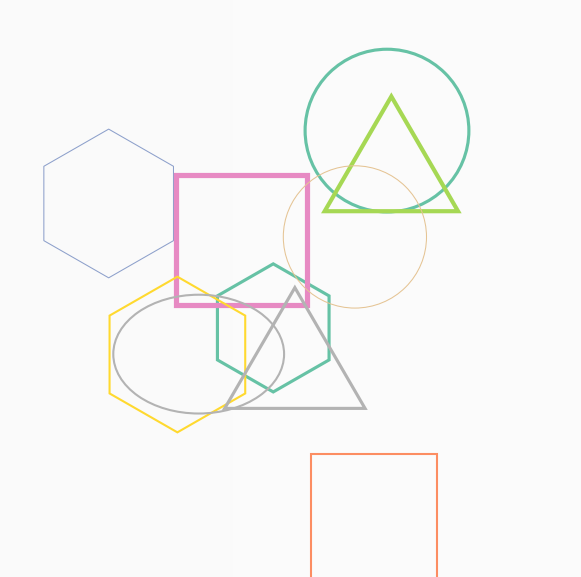[{"shape": "circle", "thickness": 1.5, "radius": 0.7, "center": [0.666, 0.773]}, {"shape": "hexagon", "thickness": 1.5, "radius": 0.55, "center": [0.47, 0.431]}, {"shape": "square", "thickness": 1, "radius": 0.54, "center": [0.644, 0.104]}, {"shape": "hexagon", "thickness": 0.5, "radius": 0.64, "center": [0.187, 0.647]}, {"shape": "square", "thickness": 2.5, "radius": 0.56, "center": [0.415, 0.583]}, {"shape": "triangle", "thickness": 2, "radius": 0.66, "center": [0.673, 0.7]}, {"shape": "hexagon", "thickness": 1, "radius": 0.67, "center": [0.305, 0.385]}, {"shape": "circle", "thickness": 0.5, "radius": 0.62, "center": [0.611, 0.589]}, {"shape": "oval", "thickness": 1, "radius": 0.73, "center": [0.342, 0.386]}, {"shape": "triangle", "thickness": 1.5, "radius": 0.7, "center": [0.507, 0.362]}]